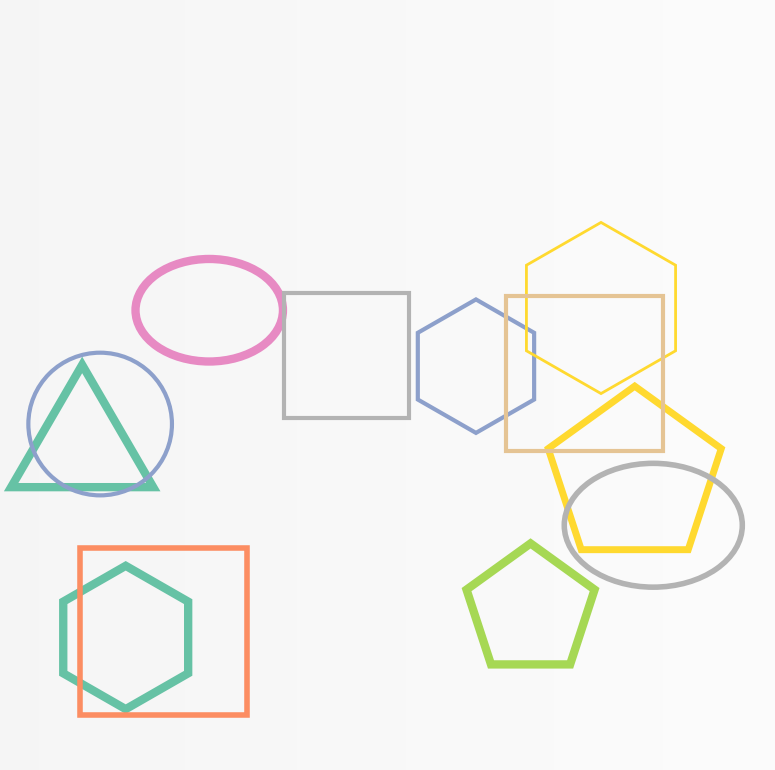[{"shape": "hexagon", "thickness": 3, "radius": 0.47, "center": [0.162, 0.172]}, {"shape": "triangle", "thickness": 3, "radius": 0.53, "center": [0.106, 0.42]}, {"shape": "square", "thickness": 2, "radius": 0.54, "center": [0.211, 0.18]}, {"shape": "circle", "thickness": 1.5, "radius": 0.46, "center": [0.129, 0.449]}, {"shape": "hexagon", "thickness": 1.5, "radius": 0.43, "center": [0.614, 0.524]}, {"shape": "oval", "thickness": 3, "radius": 0.48, "center": [0.27, 0.597]}, {"shape": "pentagon", "thickness": 3, "radius": 0.43, "center": [0.685, 0.207]}, {"shape": "pentagon", "thickness": 2.5, "radius": 0.59, "center": [0.819, 0.381]}, {"shape": "hexagon", "thickness": 1, "radius": 0.56, "center": [0.775, 0.6]}, {"shape": "square", "thickness": 1.5, "radius": 0.51, "center": [0.754, 0.515]}, {"shape": "square", "thickness": 1.5, "radius": 0.4, "center": [0.447, 0.538]}, {"shape": "oval", "thickness": 2, "radius": 0.57, "center": [0.843, 0.318]}]